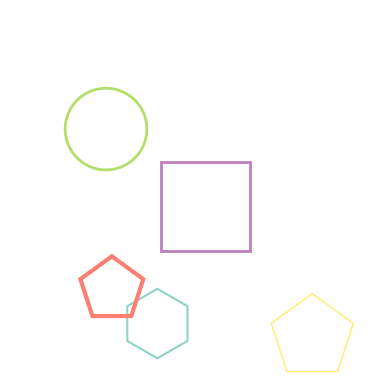[{"shape": "hexagon", "thickness": 1.5, "radius": 0.45, "center": [0.409, 0.16]}, {"shape": "pentagon", "thickness": 3, "radius": 0.43, "center": [0.291, 0.249]}, {"shape": "circle", "thickness": 2, "radius": 0.53, "center": [0.275, 0.665]}, {"shape": "square", "thickness": 2, "radius": 0.58, "center": [0.534, 0.463]}, {"shape": "pentagon", "thickness": 1, "radius": 0.56, "center": [0.811, 0.125]}]